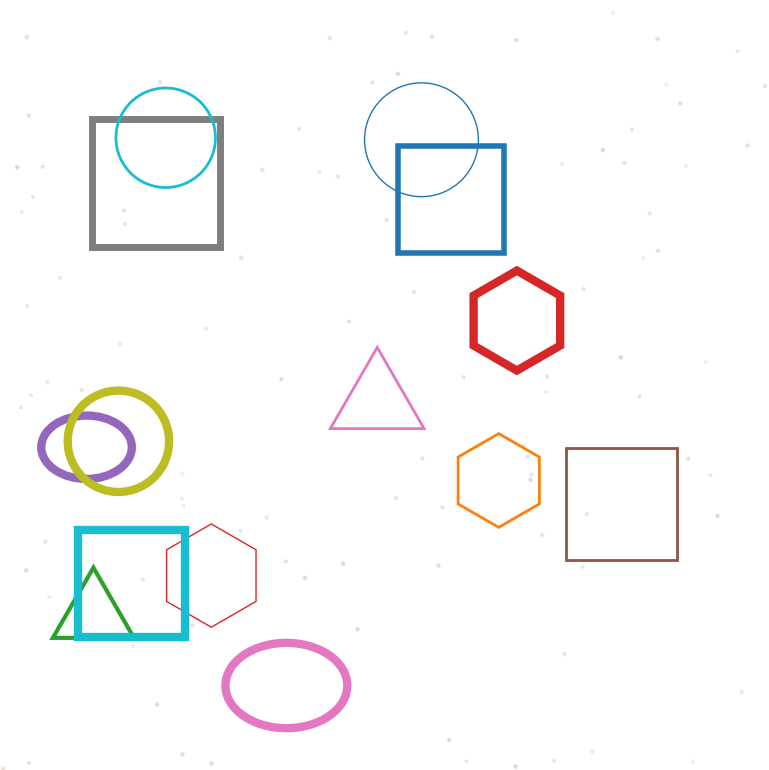[{"shape": "square", "thickness": 2, "radius": 0.35, "center": [0.586, 0.741]}, {"shape": "circle", "thickness": 0.5, "radius": 0.37, "center": [0.547, 0.819]}, {"shape": "hexagon", "thickness": 1, "radius": 0.3, "center": [0.648, 0.376]}, {"shape": "triangle", "thickness": 1.5, "radius": 0.3, "center": [0.121, 0.202]}, {"shape": "hexagon", "thickness": 0.5, "radius": 0.34, "center": [0.274, 0.252]}, {"shape": "hexagon", "thickness": 3, "radius": 0.32, "center": [0.671, 0.584]}, {"shape": "oval", "thickness": 3, "radius": 0.29, "center": [0.112, 0.419]}, {"shape": "square", "thickness": 1, "radius": 0.36, "center": [0.807, 0.346]}, {"shape": "triangle", "thickness": 1, "radius": 0.35, "center": [0.49, 0.479]}, {"shape": "oval", "thickness": 3, "radius": 0.4, "center": [0.372, 0.11]}, {"shape": "square", "thickness": 2.5, "radius": 0.42, "center": [0.202, 0.763]}, {"shape": "circle", "thickness": 3, "radius": 0.33, "center": [0.154, 0.427]}, {"shape": "circle", "thickness": 1, "radius": 0.32, "center": [0.215, 0.821]}, {"shape": "square", "thickness": 3, "radius": 0.35, "center": [0.171, 0.242]}]